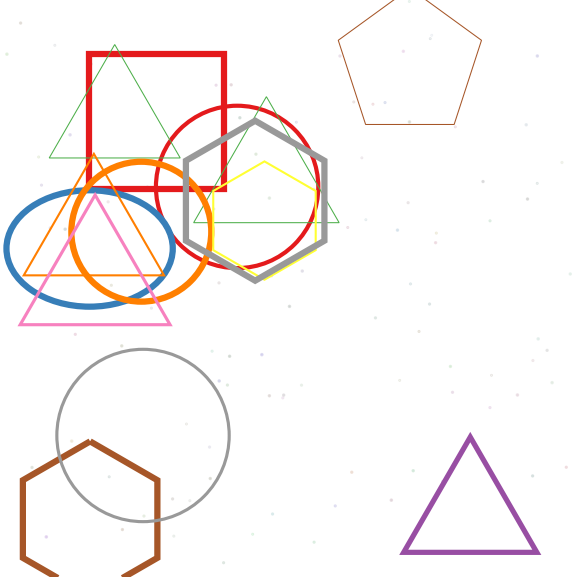[{"shape": "square", "thickness": 3, "radius": 0.58, "center": [0.271, 0.788]}, {"shape": "circle", "thickness": 2, "radius": 0.7, "center": [0.411, 0.675]}, {"shape": "oval", "thickness": 3, "radius": 0.72, "center": [0.155, 0.569]}, {"shape": "triangle", "thickness": 0.5, "radius": 0.65, "center": [0.199, 0.791]}, {"shape": "triangle", "thickness": 0.5, "radius": 0.73, "center": [0.461, 0.686]}, {"shape": "triangle", "thickness": 2.5, "radius": 0.67, "center": [0.814, 0.109]}, {"shape": "triangle", "thickness": 1, "radius": 0.7, "center": [0.163, 0.592]}, {"shape": "circle", "thickness": 3, "radius": 0.61, "center": [0.245, 0.598]}, {"shape": "hexagon", "thickness": 1, "radius": 0.51, "center": [0.458, 0.617]}, {"shape": "pentagon", "thickness": 0.5, "radius": 0.65, "center": [0.71, 0.889]}, {"shape": "hexagon", "thickness": 3, "radius": 0.67, "center": [0.156, 0.1]}, {"shape": "triangle", "thickness": 1.5, "radius": 0.75, "center": [0.165, 0.512]}, {"shape": "circle", "thickness": 1.5, "radius": 0.75, "center": [0.248, 0.245]}, {"shape": "hexagon", "thickness": 3, "radius": 0.69, "center": [0.442, 0.652]}]